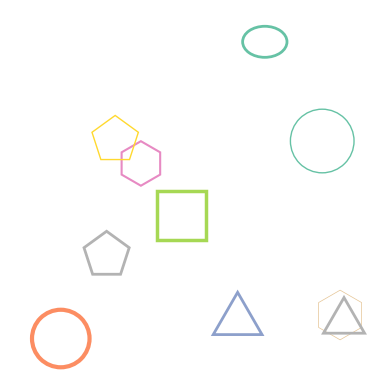[{"shape": "circle", "thickness": 1, "radius": 0.41, "center": [0.837, 0.634]}, {"shape": "oval", "thickness": 2, "radius": 0.29, "center": [0.688, 0.891]}, {"shape": "circle", "thickness": 3, "radius": 0.37, "center": [0.158, 0.121]}, {"shape": "triangle", "thickness": 2, "radius": 0.37, "center": [0.617, 0.168]}, {"shape": "hexagon", "thickness": 1.5, "radius": 0.29, "center": [0.366, 0.575]}, {"shape": "square", "thickness": 2.5, "radius": 0.32, "center": [0.471, 0.439]}, {"shape": "pentagon", "thickness": 1, "radius": 0.32, "center": [0.299, 0.637]}, {"shape": "hexagon", "thickness": 0.5, "radius": 0.32, "center": [0.883, 0.182]}, {"shape": "triangle", "thickness": 2, "radius": 0.31, "center": [0.894, 0.165]}, {"shape": "pentagon", "thickness": 2, "radius": 0.31, "center": [0.277, 0.338]}]